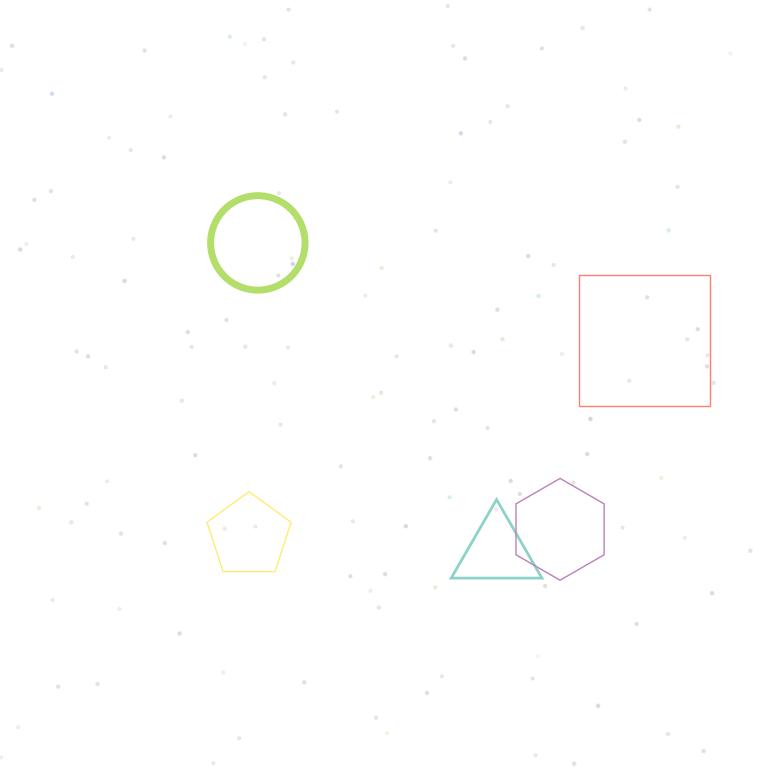[{"shape": "triangle", "thickness": 1, "radius": 0.34, "center": [0.645, 0.283]}, {"shape": "square", "thickness": 0.5, "radius": 0.43, "center": [0.837, 0.557]}, {"shape": "circle", "thickness": 2.5, "radius": 0.31, "center": [0.335, 0.685]}, {"shape": "hexagon", "thickness": 0.5, "radius": 0.33, "center": [0.727, 0.313]}, {"shape": "pentagon", "thickness": 0.5, "radius": 0.29, "center": [0.323, 0.304]}]